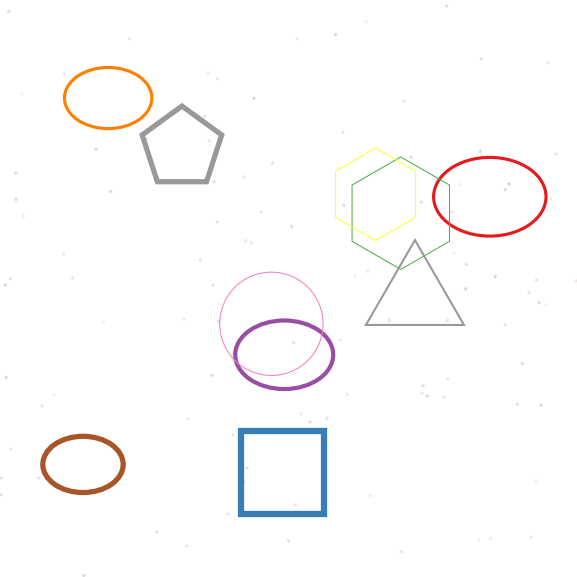[{"shape": "oval", "thickness": 1.5, "radius": 0.49, "center": [0.848, 0.658]}, {"shape": "square", "thickness": 3, "radius": 0.36, "center": [0.489, 0.182]}, {"shape": "hexagon", "thickness": 0.5, "radius": 0.49, "center": [0.694, 0.63]}, {"shape": "oval", "thickness": 2, "radius": 0.42, "center": [0.492, 0.385]}, {"shape": "oval", "thickness": 1.5, "radius": 0.38, "center": [0.187, 0.829]}, {"shape": "hexagon", "thickness": 0.5, "radius": 0.4, "center": [0.65, 0.663]}, {"shape": "oval", "thickness": 2.5, "radius": 0.35, "center": [0.144, 0.195]}, {"shape": "circle", "thickness": 0.5, "radius": 0.45, "center": [0.47, 0.438]}, {"shape": "triangle", "thickness": 1, "radius": 0.49, "center": [0.719, 0.485]}, {"shape": "pentagon", "thickness": 2.5, "radius": 0.36, "center": [0.315, 0.743]}]